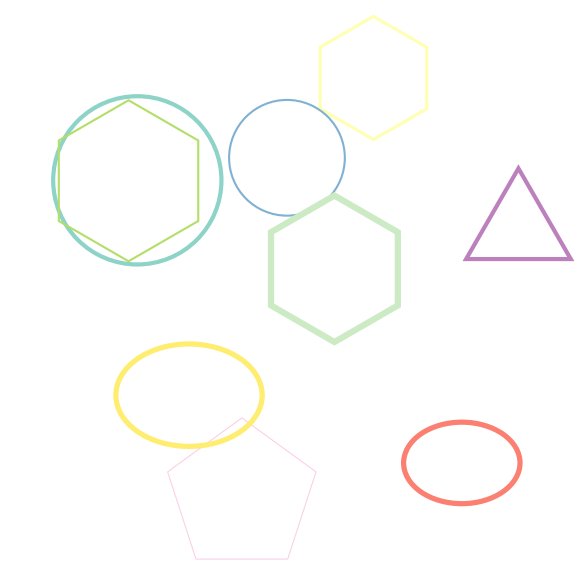[{"shape": "circle", "thickness": 2, "radius": 0.73, "center": [0.238, 0.687]}, {"shape": "hexagon", "thickness": 1.5, "radius": 0.53, "center": [0.647, 0.864]}, {"shape": "oval", "thickness": 2.5, "radius": 0.5, "center": [0.8, 0.198]}, {"shape": "circle", "thickness": 1, "radius": 0.5, "center": [0.497, 0.726]}, {"shape": "hexagon", "thickness": 1, "radius": 0.7, "center": [0.223, 0.686]}, {"shape": "pentagon", "thickness": 0.5, "radius": 0.68, "center": [0.419, 0.14]}, {"shape": "triangle", "thickness": 2, "radius": 0.52, "center": [0.898, 0.603]}, {"shape": "hexagon", "thickness": 3, "radius": 0.63, "center": [0.579, 0.534]}, {"shape": "oval", "thickness": 2.5, "radius": 0.63, "center": [0.327, 0.315]}]